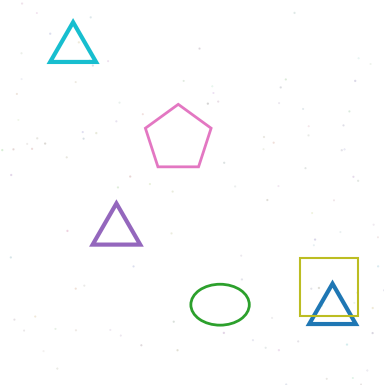[{"shape": "triangle", "thickness": 3, "radius": 0.35, "center": [0.864, 0.193]}, {"shape": "oval", "thickness": 2, "radius": 0.38, "center": [0.572, 0.209]}, {"shape": "triangle", "thickness": 3, "radius": 0.36, "center": [0.302, 0.4]}, {"shape": "pentagon", "thickness": 2, "radius": 0.45, "center": [0.463, 0.639]}, {"shape": "square", "thickness": 1.5, "radius": 0.38, "center": [0.854, 0.254]}, {"shape": "triangle", "thickness": 3, "radius": 0.34, "center": [0.19, 0.873]}]